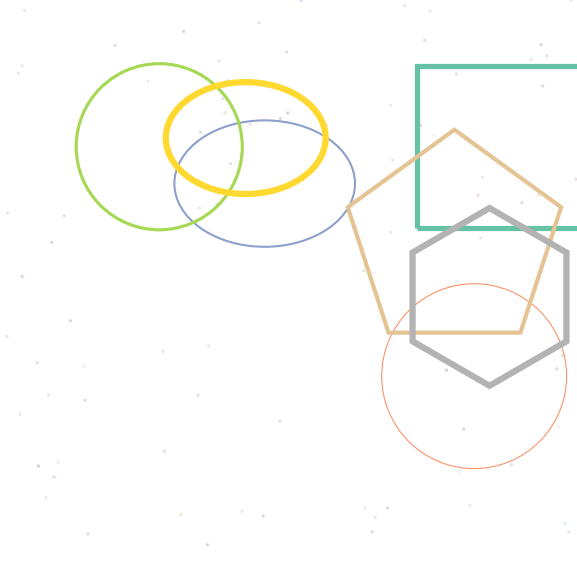[{"shape": "square", "thickness": 2.5, "radius": 0.7, "center": [0.863, 0.745]}, {"shape": "circle", "thickness": 0.5, "radius": 0.8, "center": [0.821, 0.348]}, {"shape": "oval", "thickness": 1, "radius": 0.78, "center": [0.458, 0.681]}, {"shape": "circle", "thickness": 1.5, "radius": 0.72, "center": [0.276, 0.745]}, {"shape": "oval", "thickness": 3, "radius": 0.69, "center": [0.425, 0.76]}, {"shape": "pentagon", "thickness": 2, "radius": 0.97, "center": [0.787, 0.58]}, {"shape": "hexagon", "thickness": 3, "radius": 0.77, "center": [0.848, 0.485]}]